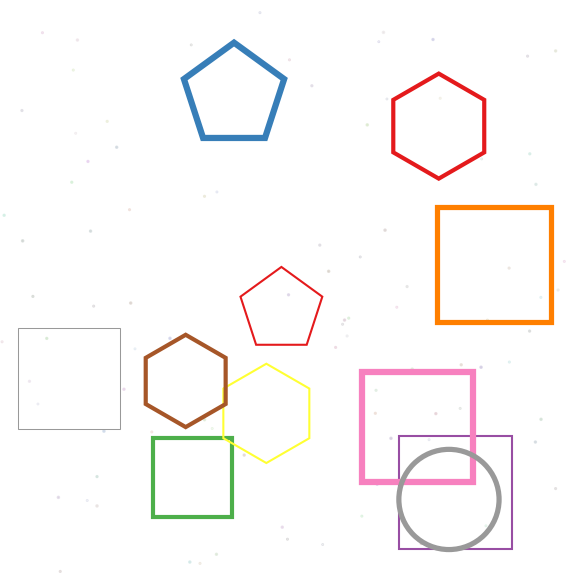[{"shape": "pentagon", "thickness": 1, "radius": 0.37, "center": [0.487, 0.462]}, {"shape": "hexagon", "thickness": 2, "radius": 0.45, "center": [0.76, 0.781]}, {"shape": "pentagon", "thickness": 3, "radius": 0.46, "center": [0.405, 0.834]}, {"shape": "square", "thickness": 2, "radius": 0.34, "center": [0.333, 0.172]}, {"shape": "square", "thickness": 1, "radius": 0.49, "center": [0.789, 0.146]}, {"shape": "square", "thickness": 2.5, "radius": 0.5, "center": [0.856, 0.541]}, {"shape": "hexagon", "thickness": 1, "radius": 0.43, "center": [0.461, 0.283]}, {"shape": "hexagon", "thickness": 2, "radius": 0.4, "center": [0.322, 0.34]}, {"shape": "square", "thickness": 3, "radius": 0.48, "center": [0.723, 0.26]}, {"shape": "circle", "thickness": 2.5, "radius": 0.43, "center": [0.777, 0.134]}, {"shape": "square", "thickness": 0.5, "radius": 0.44, "center": [0.119, 0.344]}]